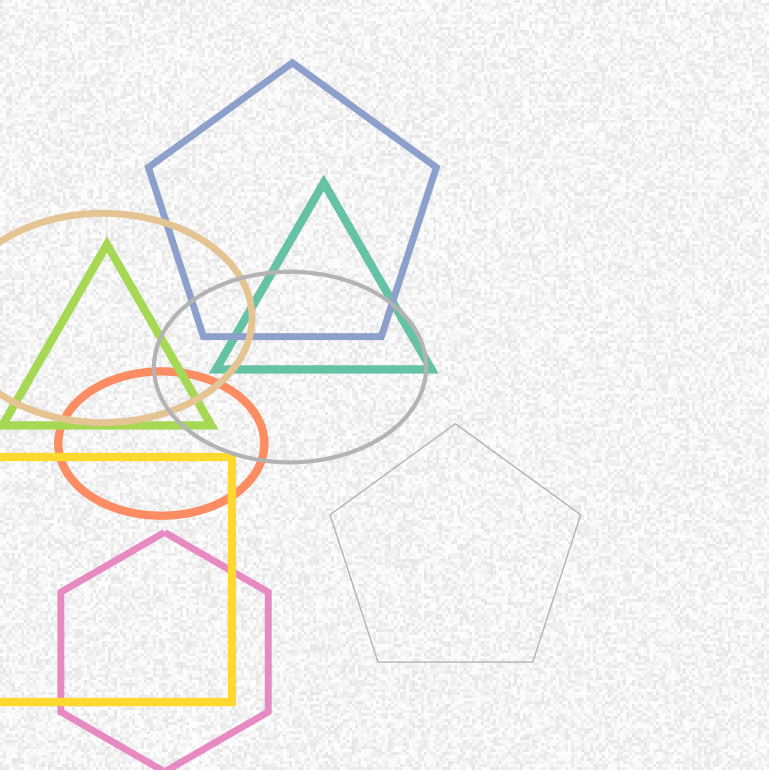[{"shape": "triangle", "thickness": 3, "radius": 0.81, "center": [0.42, 0.601]}, {"shape": "oval", "thickness": 3, "radius": 0.67, "center": [0.209, 0.424]}, {"shape": "pentagon", "thickness": 2.5, "radius": 0.98, "center": [0.38, 0.722]}, {"shape": "hexagon", "thickness": 2.5, "radius": 0.78, "center": [0.214, 0.153]}, {"shape": "triangle", "thickness": 3, "radius": 0.78, "center": [0.139, 0.526]}, {"shape": "square", "thickness": 3, "radius": 0.8, "center": [0.143, 0.247]}, {"shape": "oval", "thickness": 2.5, "radius": 0.97, "center": [0.133, 0.587]}, {"shape": "pentagon", "thickness": 0.5, "radius": 0.86, "center": [0.591, 0.279]}, {"shape": "oval", "thickness": 1.5, "radius": 0.88, "center": [0.377, 0.523]}]